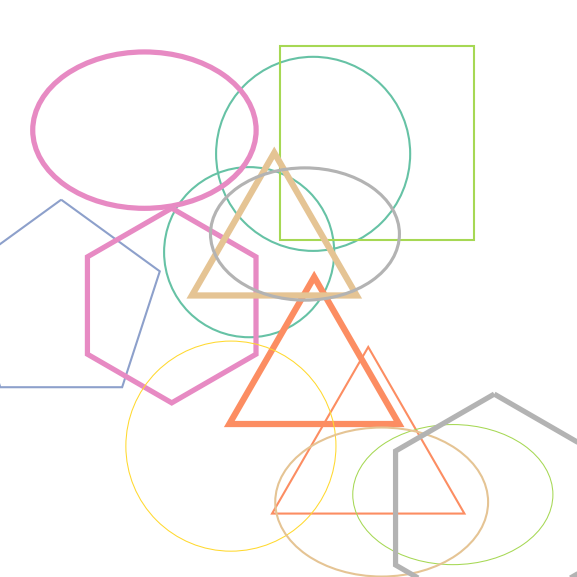[{"shape": "circle", "thickness": 1, "radius": 0.74, "center": [0.431, 0.562]}, {"shape": "circle", "thickness": 1, "radius": 0.84, "center": [0.542, 0.733]}, {"shape": "triangle", "thickness": 3, "radius": 0.85, "center": [0.544, 0.35]}, {"shape": "triangle", "thickness": 1, "radius": 0.96, "center": [0.638, 0.206]}, {"shape": "pentagon", "thickness": 1, "radius": 0.9, "center": [0.106, 0.474]}, {"shape": "oval", "thickness": 2.5, "radius": 0.97, "center": [0.25, 0.774]}, {"shape": "hexagon", "thickness": 2.5, "radius": 0.84, "center": [0.297, 0.47]}, {"shape": "square", "thickness": 1, "radius": 0.84, "center": [0.653, 0.751]}, {"shape": "oval", "thickness": 0.5, "radius": 0.87, "center": [0.784, 0.143]}, {"shape": "circle", "thickness": 0.5, "radius": 0.91, "center": [0.4, 0.227]}, {"shape": "oval", "thickness": 1, "radius": 0.92, "center": [0.661, 0.13]}, {"shape": "triangle", "thickness": 3, "radius": 0.82, "center": [0.475, 0.57]}, {"shape": "oval", "thickness": 1.5, "radius": 0.82, "center": [0.528, 0.594]}, {"shape": "hexagon", "thickness": 2.5, "radius": 0.99, "center": [0.856, 0.119]}]